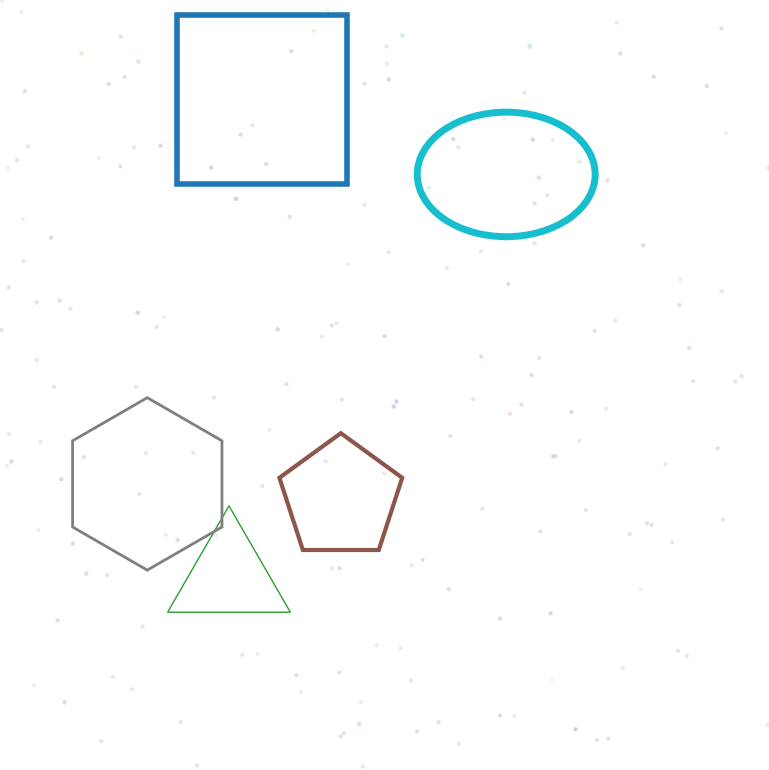[{"shape": "square", "thickness": 2, "radius": 0.55, "center": [0.34, 0.871]}, {"shape": "triangle", "thickness": 0.5, "radius": 0.46, "center": [0.297, 0.251]}, {"shape": "pentagon", "thickness": 1.5, "radius": 0.42, "center": [0.443, 0.354]}, {"shape": "hexagon", "thickness": 1, "radius": 0.56, "center": [0.191, 0.372]}, {"shape": "oval", "thickness": 2.5, "radius": 0.58, "center": [0.657, 0.773]}]